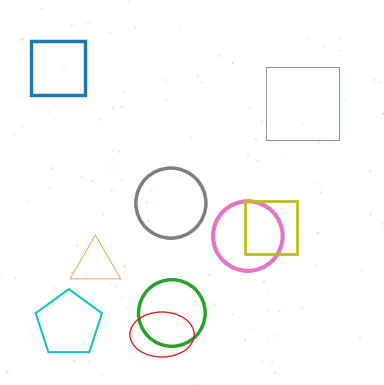[{"shape": "square", "thickness": 2.5, "radius": 0.35, "center": [0.15, 0.823]}, {"shape": "triangle", "thickness": 0.5, "radius": 0.38, "center": [0.248, 0.314]}, {"shape": "circle", "thickness": 2.5, "radius": 0.43, "center": [0.446, 0.187]}, {"shape": "oval", "thickness": 1, "radius": 0.42, "center": [0.421, 0.131]}, {"shape": "square", "thickness": 0.5, "radius": 0.47, "center": [0.787, 0.732]}, {"shape": "circle", "thickness": 3, "radius": 0.45, "center": [0.644, 0.387]}, {"shape": "circle", "thickness": 2.5, "radius": 0.46, "center": [0.444, 0.472]}, {"shape": "square", "thickness": 2, "radius": 0.34, "center": [0.704, 0.409]}, {"shape": "pentagon", "thickness": 1.5, "radius": 0.45, "center": [0.179, 0.159]}]